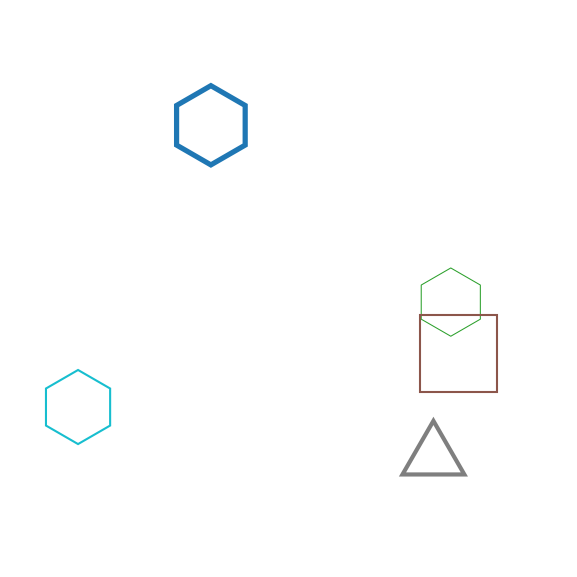[{"shape": "hexagon", "thickness": 2.5, "radius": 0.34, "center": [0.365, 0.782]}, {"shape": "hexagon", "thickness": 0.5, "radius": 0.3, "center": [0.781, 0.476]}, {"shape": "square", "thickness": 1, "radius": 0.33, "center": [0.794, 0.387]}, {"shape": "triangle", "thickness": 2, "radius": 0.31, "center": [0.751, 0.208]}, {"shape": "hexagon", "thickness": 1, "radius": 0.32, "center": [0.135, 0.294]}]